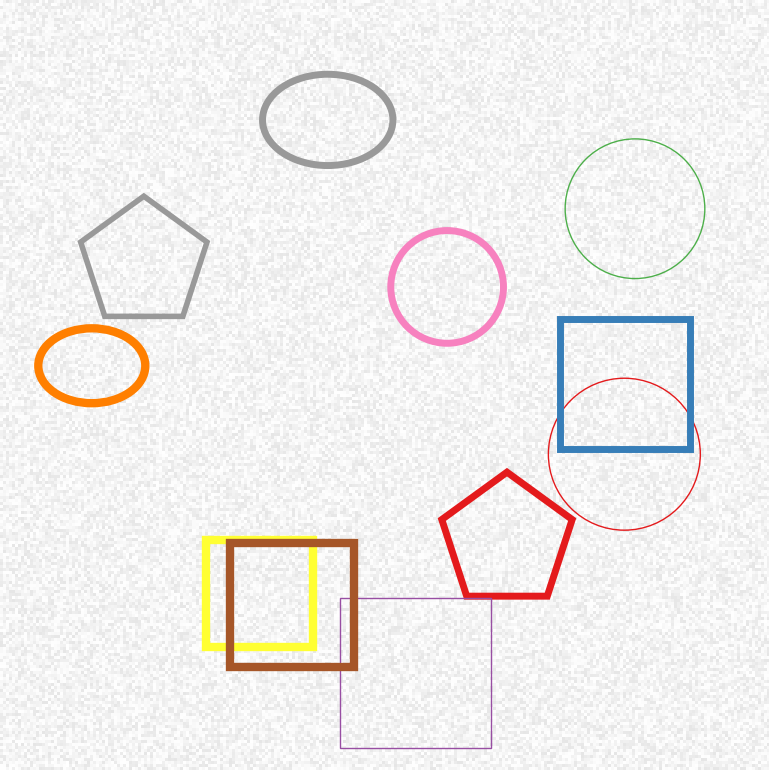[{"shape": "pentagon", "thickness": 2.5, "radius": 0.45, "center": [0.658, 0.298]}, {"shape": "circle", "thickness": 0.5, "radius": 0.49, "center": [0.811, 0.41]}, {"shape": "square", "thickness": 2.5, "radius": 0.42, "center": [0.812, 0.501]}, {"shape": "circle", "thickness": 0.5, "radius": 0.45, "center": [0.825, 0.729]}, {"shape": "square", "thickness": 0.5, "radius": 0.49, "center": [0.539, 0.126]}, {"shape": "oval", "thickness": 3, "radius": 0.35, "center": [0.119, 0.525]}, {"shape": "square", "thickness": 3, "radius": 0.35, "center": [0.337, 0.229]}, {"shape": "square", "thickness": 3, "radius": 0.4, "center": [0.379, 0.214]}, {"shape": "circle", "thickness": 2.5, "radius": 0.37, "center": [0.581, 0.627]}, {"shape": "pentagon", "thickness": 2, "radius": 0.43, "center": [0.187, 0.659]}, {"shape": "oval", "thickness": 2.5, "radius": 0.42, "center": [0.426, 0.844]}]